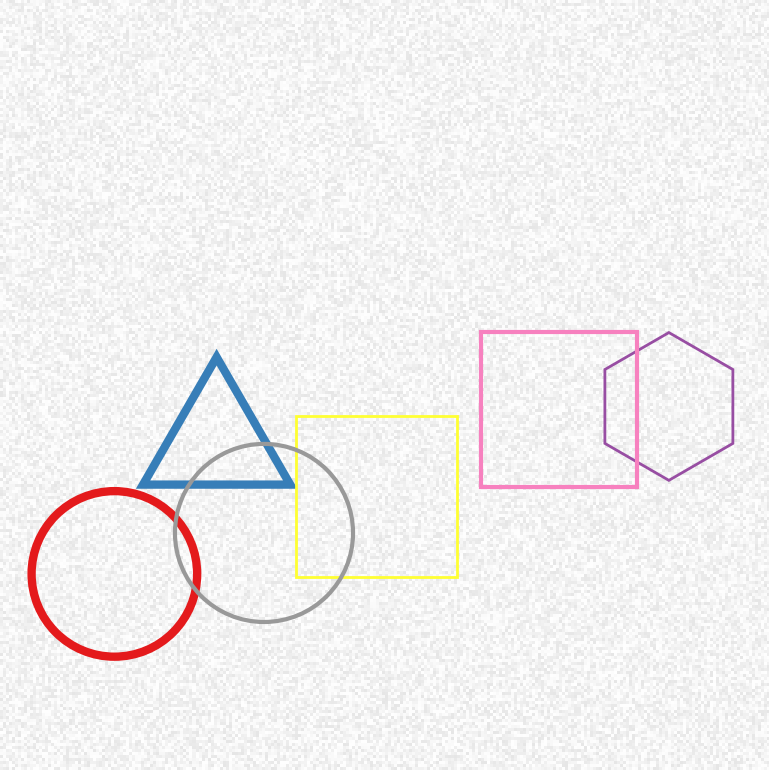[{"shape": "circle", "thickness": 3, "radius": 0.54, "center": [0.149, 0.255]}, {"shape": "triangle", "thickness": 3, "radius": 0.55, "center": [0.281, 0.426]}, {"shape": "hexagon", "thickness": 1, "radius": 0.48, "center": [0.869, 0.472]}, {"shape": "square", "thickness": 1, "radius": 0.52, "center": [0.489, 0.355]}, {"shape": "square", "thickness": 1.5, "radius": 0.5, "center": [0.726, 0.468]}, {"shape": "circle", "thickness": 1.5, "radius": 0.58, "center": [0.343, 0.308]}]